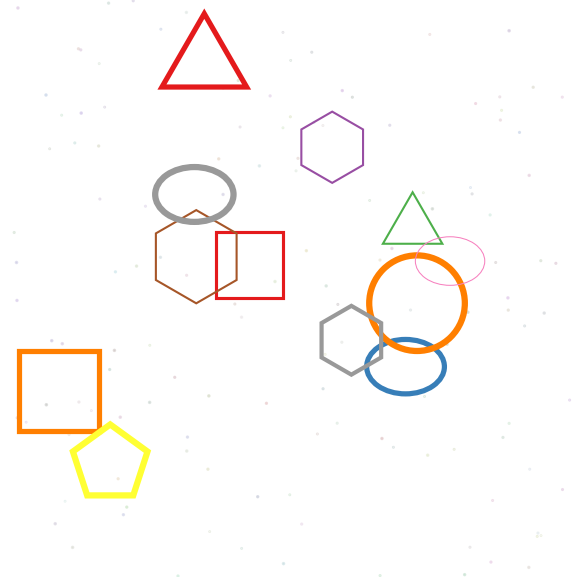[{"shape": "triangle", "thickness": 2.5, "radius": 0.42, "center": [0.354, 0.891]}, {"shape": "square", "thickness": 1.5, "radius": 0.29, "center": [0.431, 0.54]}, {"shape": "oval", "thickness": 2.5, "radius": 0.34, "center": [0.702, 0.364]}, {"shape": "triangle", "thickness": 1, "radius": 0.3, "center": [0.714, 0.607]}, {"shape": "hexagon", "thickness": 1, "radius": 0.31, "center": [0.575, 0.744]}, {"shape": "circle", "thickness": 3, "radius": 0.41, "center": [0.722, 0.474]}, {"shape": "square", "thickness": 2.5, "radius": 0.35, "center": [0.102, 0.323]}, {"shape": "pentagon", "thickness": 3, "radius": 0.34, "center": [0.191, 0.196]}, {"shape": "hexagon", "thickness": 1, "radius": 0.4, "center": [0.34, 0.555]}, {"shape": "oval", "thickness": 0.5, "radius": 0.3, "center": [0.779, 0.547]}, {"shape": "oval", "thickness": 3, "radius": 0.34, "center": [0.337, 0.662]}, {"shape": "hexagon", "thickness": 2, "radius": 0.3, "center": [0.608, 0.41]}]